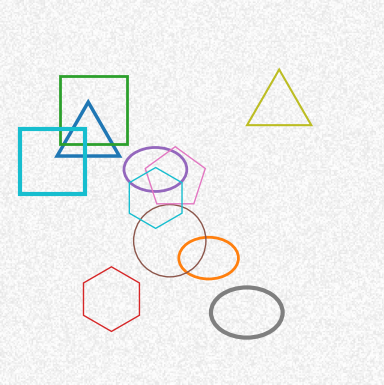[{"shape": "triangle", "thickness": 2.5, "radius": 0.47, "center": [0.229, 0.641]}, {"shape": "oval", "thickness": 2, "radius": 0.39, "center": [0.542, 0.33]}, {"shape": "square", "thickness": 2, "radius": 0.44, "center": [0.243, 0.714]}, {"shape": "hexagon", "thickness": 1, "radius": 0.42, "center": [0.29, 0.223]}, {"shape": "oval", "thickness": 2, "radius": 0.41, "center": [0.404, 0.56]}, {"shape": "circle", "thickness": 1, "radius": 0.47, "center": [0.441, 0.375]}, {"shape": "pentagon", "thickness": 1, "radius": 0.41, "center": [0.455, 0.537]}, {"shape": "oval", "thickness": 3, "radius": 0.47, "center": [0.641, 0.188]}, {"shape": "triangle", "thickness": 1.5, "radius": 0.48, "center": [0.725, 0.723]}, {"shape": "hexagon", "thickness": 1, "radius": 0.4, "center": [0.404, 0.486]}, {"shape": "square", "thickness": 3, "radius": 0.42, "center": [0.137, 0.581]}]